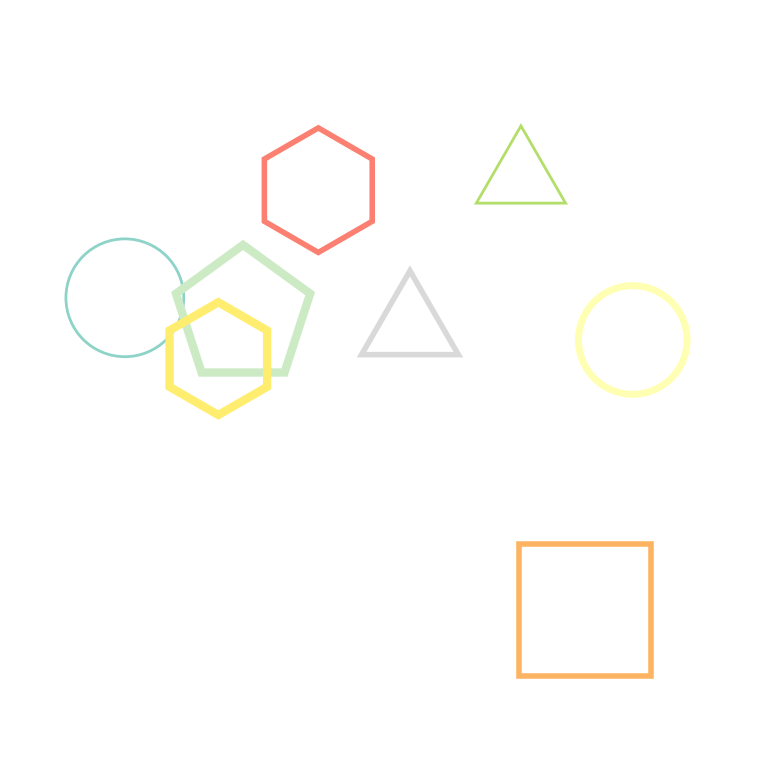[{"shape": "circle", "thickness": 1, "radius": 0.38, "center": [0.162, 0.613]}, {"shape": "circle", "thickness": 2.5, "radius": 0.35, "center": [0.822, 0.558]}, {"shape": "hexagon", "thickness": 2, "radius": 0.4, "center": [0.413, 0.753]}, {"shape": "square", "thickness": 2, "radius": 0.43, "center": [0.76, 0.208]}, {"shape": "triangle", "thickness": 1, "radius": 0.33, "center": [0.677, 0.77]}, {"shape": "triangle", "thickness": 2, "radius": 0.36, "center": [0.532, 0.576]}, {"shape": "pentagon", "thickness": 3, "radius": 0.46, "center": [0.316, 0.59]}, {"shape": "hexagon", "thickness": 3, "radius": 0.37, "center": [0.284, 0.534]}]